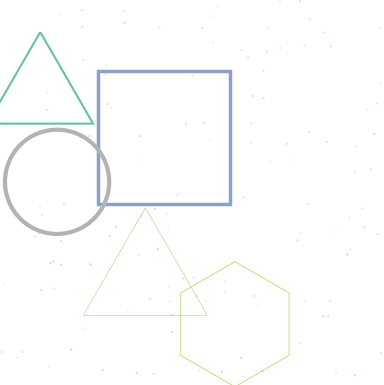[{"shape": "triangle", "thickness": 1.5, "radius": 0.79, "center": [0.105, 0.758]}, {"shape": "square", "thickness": 2.5, "radius": 0.86, "center": [0.426, 0.643]}, {"shape": "hexagon", "thickness": 0.5, "radius": 0.81, "center": [0.61, 0.158]}, {"shape": "triangle", "thickness": 0.5, "radius": 0.93, "center": [0.378, 0.274]}, {"shape": "circle", "thickness": 3, "radius": 0.68, "center": [0.148, 0.528]}]